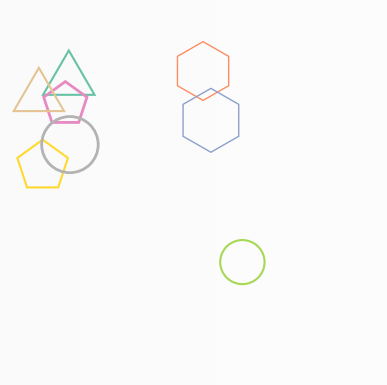[{"shape": "triangle", "thickness": 1.5, "radius": 0.38, "center": [0.178, 0.792]}, {"shape": "hexagon", "thickness": 1, "radius": 0.38, "center": [0.524, 0.815]}, {"shape": "hexagon", "thickness": 1, "radius": 0.41, "center": [0.544, 0.687]}, {"shape": "pentagon", "thickness": 2, "radius": 0.29, "center": [0.169, 0.729]}, {"shape": "circle", "thickness": 1.5, "radius": 0.29, "center": [0.626, 0.319]}, {"shape": "pentagon", "thickness": 1.5, "radius": 0.34, "center": [0.11, 0.569]}, {"shape": "triangle", "thickness": 1.5, "radius": 0.37, "center": [0.1, 0.749]}, {"shape": "circle", "thickness": 2, "radius": 0.36, "center": [0.18, 0.624]}]